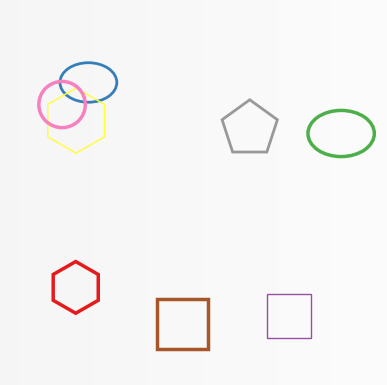[{"shape": "hexagon", "thickness": 2.5, "radius": 0.34, "center": [0.195, 0.254]}, {"shape": "oval", "thickness": 2, "radius": 0.37, "center": [0.228, 0.786]}, {"shape": "oval", "thickness": 2.5, "radius": 0.43, "center": [0.88, 0.653]}, {"shape": "square", "thickness": 1, "radius": 0.29, "center": [0.747, 0.178]}, {"shape": "hexagon", "thickness": 1, "radius": 0.42, "center": [0.196, 0.687]}, {"shape": "square", "thickness": 2.5, "radius": 0.33, "center": [0.471, 0.159]}, {"shape": "circle", "thickness": 2.5, "radius": 0.3, "center": [0.16, 0.728]}, {"shape": "pentagon", "thickness": 2, "radius": 0.38, "center": [0.645, 0.666]}]